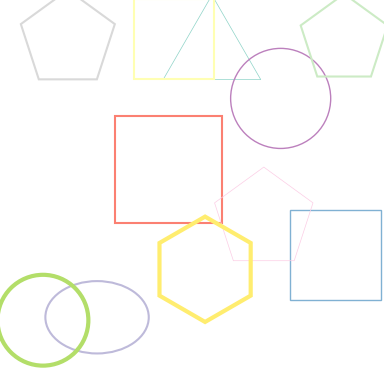[{"shape": "triangle", "thickness": 0.5, "radius": 0.73, "center": [0.551, 0.866]}, {"shape": "square", "thickness": 1.5, "radius": 0.52, "center": [0.452, 0.899]}, {"shape": "oval", "thickness": 1.5, "radius": 0.67, "center": [0.252, 0.176]}, {"shape": "square", "thickness": 1.5, "radius": 0.7, "center": [0.438, 0.56]}, {"shape": "square", "thickness": 1, "radius": 0.59, "center": [0.871, 0.338]}, {"shape": "circle", "thickness": 3, "radius": 0.59, "center": [0.112, 0.168]}, {"shape": "pentagon", "thickness": 0.5, "radius": 0.67, "center": [0.685, 0.432]}, {"shape": "pentagon", "thickness": 1.5, "radius": 0.64, "center": [0.176, 0.898]}, {"shape": "circle", "thickness": 1, "radius": 0.65, "center": [0.729, 0.744]}, {"shape": "pentagon", "thickness": 1.5, "radius": 0.59, "center": [0.894, 0.897]}, {"shape": "hexagon", "thickness": 3, "radius": 0.68, "center": [0.533, 0.301]}]